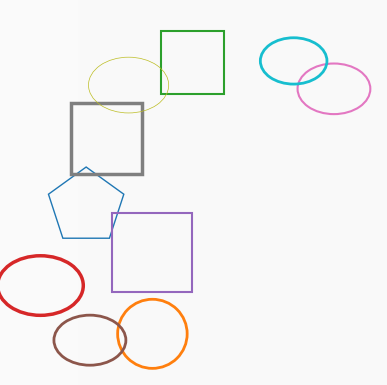[{"shape": "pentagon", "thickness": 1, "radius": 0.51, "center": [0.222, 0.464]}, {"shape": "circle", "thickness": 2, "radius": 0.45, "center": [0.393, 0.133]}, {"shape": "square", "thickness": 1.5, "radius": 0.41, "center": [0.497, 0.837]}, {"shape": "oval", "thickness": 2.5, "radius": 0.55, "center": [0.104, 0.258]}, {"shape": "square", "thickness": 1.5, "radius": 0.51, "center": [0.392, 0.344]}, {"shape": "oval", "thickness": 2, "radius": 0.46, "center": [0.232, 0.116]}, {"shape": "oval", "thickness": 1.5, "radius": 0.47, "center": [0.862, 0.769]}, {"shape": "square", "thickness": 2.5, "radius": 0.46, "center": [0.274, 0.64]}, {"shape": "oval", "thickness": 0.5, "radius": 0.52, "center": [0.332, 0.779]}, {"shape": "oval", "thickness": 2, "radius": 0.43, "center": [0.758, 0.842]}]